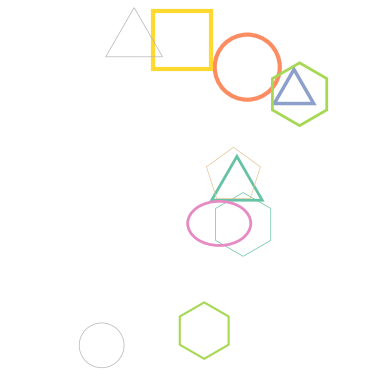[{"shape": "hexagon", "thickness": 0.5, "radius": 0.41, "center": [0.632, 0.417]}, {"shape": "triangle", "thickness": 2, "radius": 0.38, "center": [0.615, 0.518]}, {"shape": "circle", "thickness": 3, "radius": 0.42, "center": [0.642, 0.826]}, {"shape": "triangle", "thickness": 2.5, "radius": 0.3, "center": [0.764, 0.761]}, {"shape": "oval", "thickness": 2, "radius": 0.41, "center": [0.569, 0.42]}, {"shape": "hexagon", "thickness": 2, "radius": 0.41, "center": [0.778, 0.755]}, {"shape": "hexagon", "thickness": 1.5, "radius": 0.37, "center": [0.53, 0.141]}, {"shape": "square", "thickness": 3, "radius": 0.38, "center": [0.474, 0.897]}, {"shape": "pentagon", "thickness": 0.5, "radius": 0.37, "center": [0.606, 0.544]}, {"shape": "circle", "thickness": 0.5, "radius": 0.29, "center": [0.264, 0.103]}, {"shape": "triangle", "thickness": 0.5, "radius": 0.43, "center": [0.348, 0.895]}]